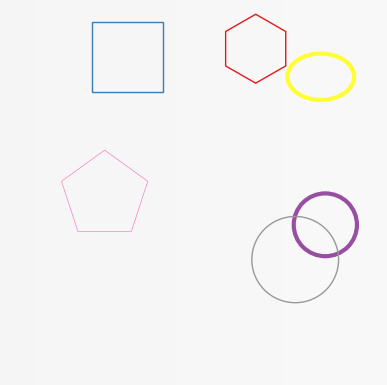[{"shape": "hexagon", "thickness": 1, "radius": 0.45, "center": [0.66, 0.873]}, {"shape": "square", "thickness": 1, "radius": 0.45, "center": [0.33, 0.851]}, {"shape": "circle", "thickness": 3, "radius": 0.41, "center": [0.84, 0.416]}, {"shape": "oval", "thickness": 3, "radius": 0.43, "center": [0.828, 0.801]}, {"shape": "pentagon", "thickness": 0.5, "radius": 0.59, "center": [0.27, 0.493]}, {"shape": "circle", "thickness": 1, "radius": 0.56, "center": [0.762, 0.326]}]